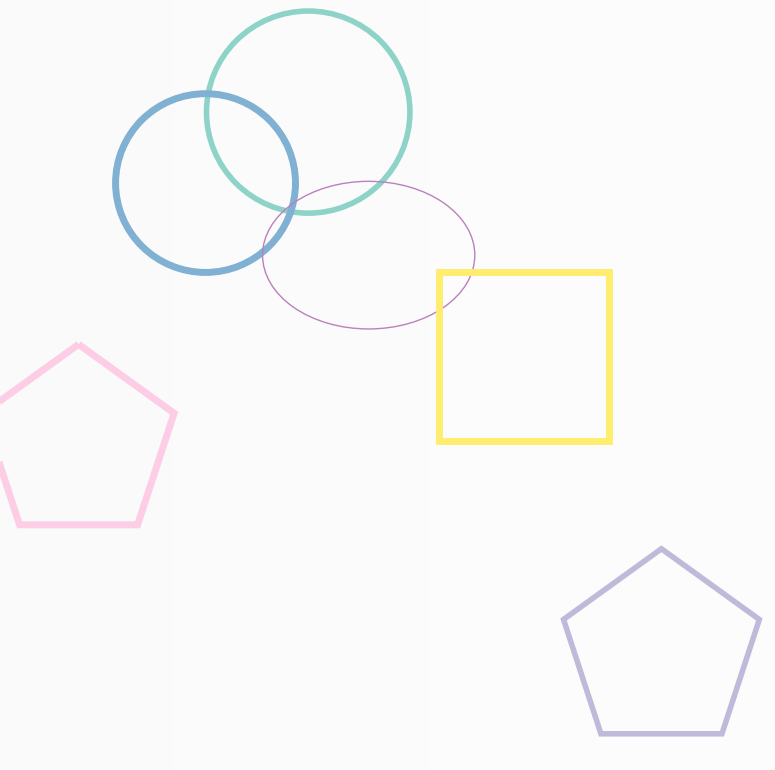[{"shape": "circle", "thickness": 2, "radius": 0.66, "center": [0.398, 0.854]}, {"shape": "pentagon", "thickness": 2, "radius": 0.66, "center": [0.853, 0.154]}, {"shape": "circle", "thickness": 2.5, "radius": 0.58, "center": [0.265, 0.762]}, {"shape": "pentagon", "thickness": 2.5, "radius": 0.65, "center": [0.101, 0.423]}, {"shape": "oval", "thickness": 0.5, "radius": 0.68, "center": [0.476, 0.669]}, {"shape": "square", "thickness": 2.5, "radius": 0.55, "center": [0.676, 0.538]}]